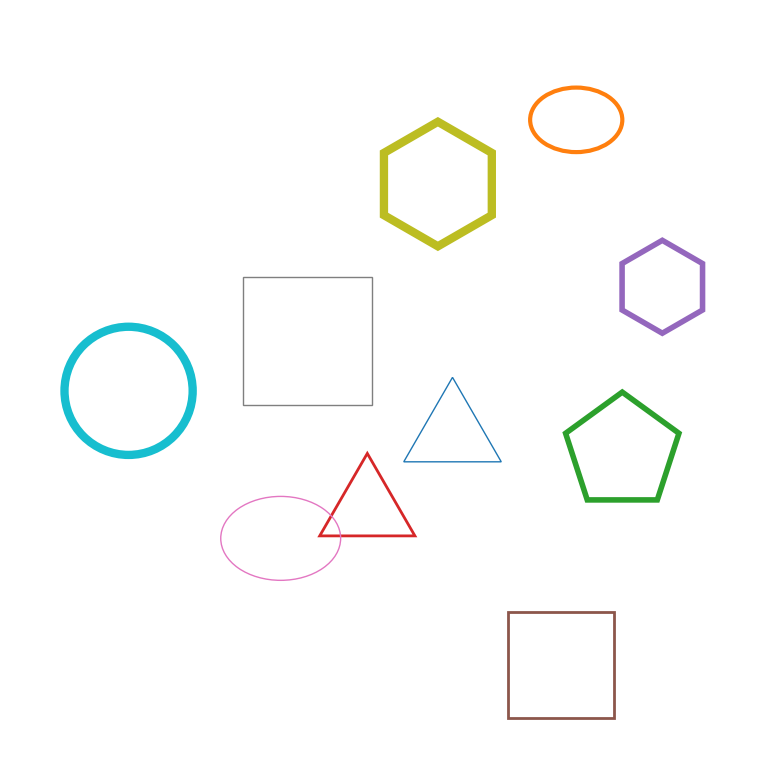[{"shape": "triangle", "thickness": 0.5, "radius": 0.37, "center": [0.588, 0.437]}, {"shape": "oval", "thickness": 1.5, "radius": 0.3, "center": [0.748, 0.844]}, {"shape": "pentagon", "thickness": 2, "radius": 0.39, "center": [0.808, 0.413]}, {"shape": "triangle", "thickness": 1, "radius": 0.36, "center": [0.477, 0.34]}, {"shape": "hexagon", "thickness": 2, "radius": 0.3, "center": [0.86, 0.628]}, {"shape": "square", "thickness": 1, "radius": 0.34, "center": [0.729, 0.137]}, {"shape": "oval", "thickness": 0.5, "radius": 0.39, "center": [0.365, 0.301]}, {"shape": "square", "thickness": 0.5, "radius": 0.42, "center": [0.399, 0.557]}, {"shape": "hexagon", "thickness": 3, "radius": 0.4, "center": [0.569, 0.761]}, {"shape": "circle", "thickness": 3, "radius": 0.42, "center": [0.167, 0.492]}]